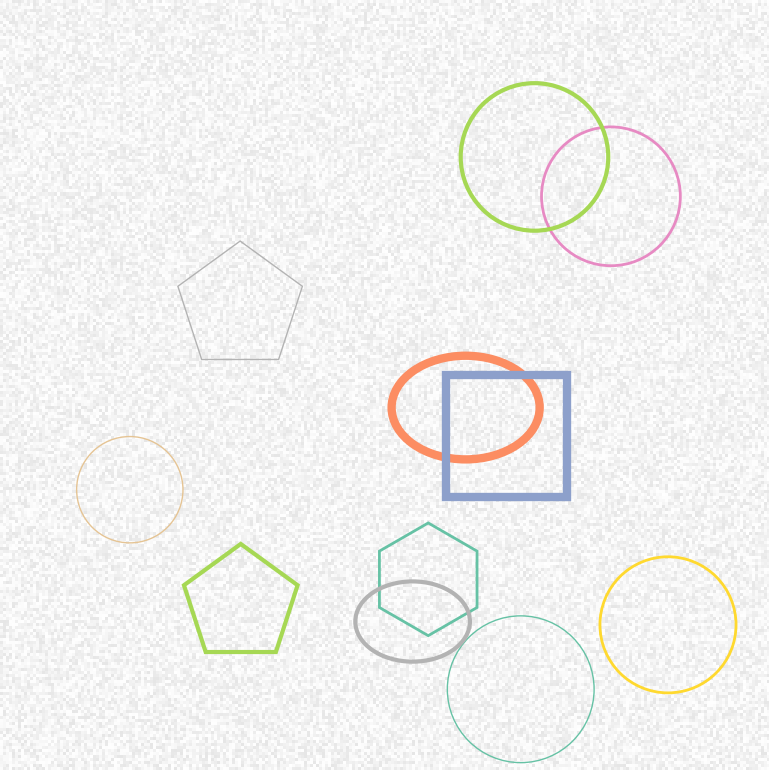[{"shape": "hexagon", "thickness": 1, "radius": 0.37, "center": [0.556, 0.248]}, {"shape": "circle", "thickness": 0.5, "radius": 0.48, "center": [0.676, 0.105]}, {"shape": "oval", "thickness": 3, "radius": 0.48, "center": [0.605, 0.471]}, {"shape": "square", "thickness": 3, "radius": 0.4, "center": [0.658, 0.434]}, {"shape": "circle", "thickness": 1, "radius": 0.45, "center": [0.793, 0.745]}, {"shape": "pentagon", "thickness": 1.5, "radius": 0.39, "center": [0.313, 0.216]}, {"shape": "circle", "thickness": 1.5, "radius": 0.48, "center": [0.694, 0.796]}, {"shape": "circle", "thickness": 1, "radius": 0.44, "center": [0.868, 0.189]}, {"shape": "circle", "thickness": 0.5, "radius": 0.35, "center": [0.169, 0.364]}, {"shape": "pentagon", "thickness": 0.5, "radius": 0.42, "center": [0.312, 0.602]}, {"shape": "oval", "thickness": 1.5, "radius": 0.37, "center": [0.536, 0.193]}]